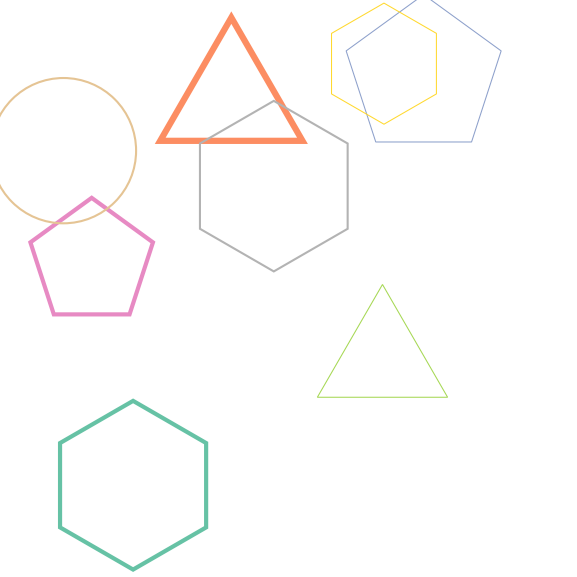[{"shape": "hexagon", "thickness": 2, "radius": 0.73, "center": [0.23, 0.159]}, {"shape": "triangle", "thickness": 3, "radius": 0.71, "center": [0.401, 0.826]}, {"shape": "pentagon", "thickness": 0.5, "radius": 0.71, "center": [0.734, 0.867]}, {"shape": "pentagon", "thickness": 2, "radius": 0.56, "center": [0.159, 0.545]}, {"shape": "triangle", "thickness": 0.5, "radius": 0.65, "center": [0.662, 0.376]}, {"shape": "hexagon", "thickness": 0.5, "radius": 0.52, "center": [0.665, 0.889]}, {"shape": "circle", "thickness": 1, "radius": 0.63, "center": [0.11, 0.738]}, {"shape": "hexagon", "thickness": 1, "radius": 0.74, "center": [0.474, 0.677]}]